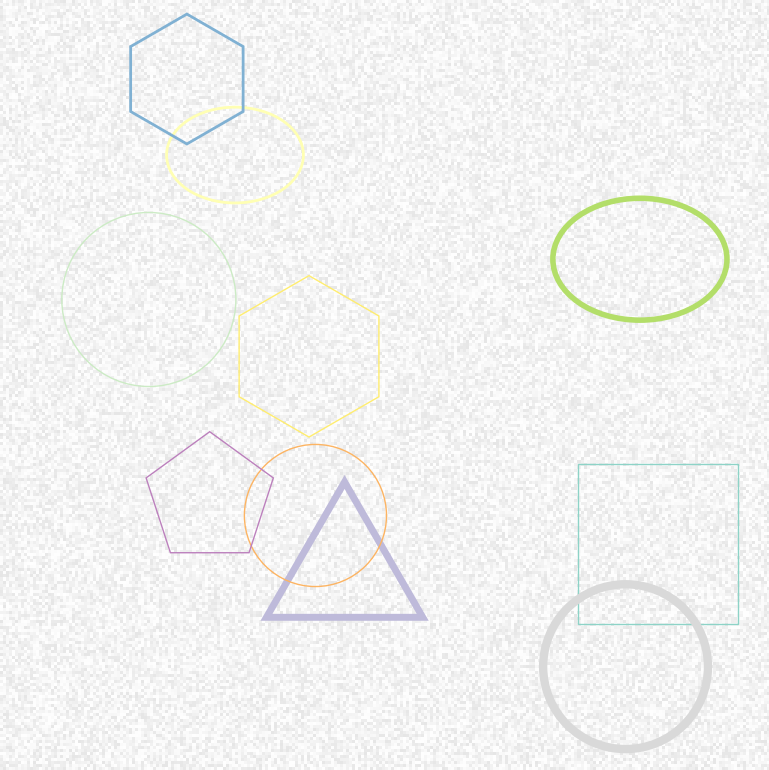[{"shape": "square", "thickness": 0.5, "radius": 0.52, "center": [0.854, 0.294]}, {"shape": "oval", "thickness": 1, "radius": 0.44, "center": [0.305, 0.799]}, {"shape": "triangle", "thickness": 2.5, "radius": 0.59, "center": [0.448, 0.257]}, {"shape": "hexagon", "thickness": 1, "radius": 0.42, "center": [0.243, 0.897]}, {"shape": "circle", "thickness": 0.5, "radius": 0.46, "center": [0.41, 0.331]}, {"shape": "oval", "thickness": 2, "radius": 0.57, "center": [0.831, 0.663]}, {"shape": "circle", "thickness": 3, "radius": 0.54, "center": [0.812, 0.134]}, {"shape": "pentagon", "thickness": 0.5, "radius": 0.43, "center": [0.272, 0.352]}, {"shape": "circle", "thickness": 0.5, "radius": 0.57, "center": [0.193, 0.611]}, {"shape": "hexagon", "thickness": 0.5, "radius": 0.52, "center": [0.401, 0.537]}]